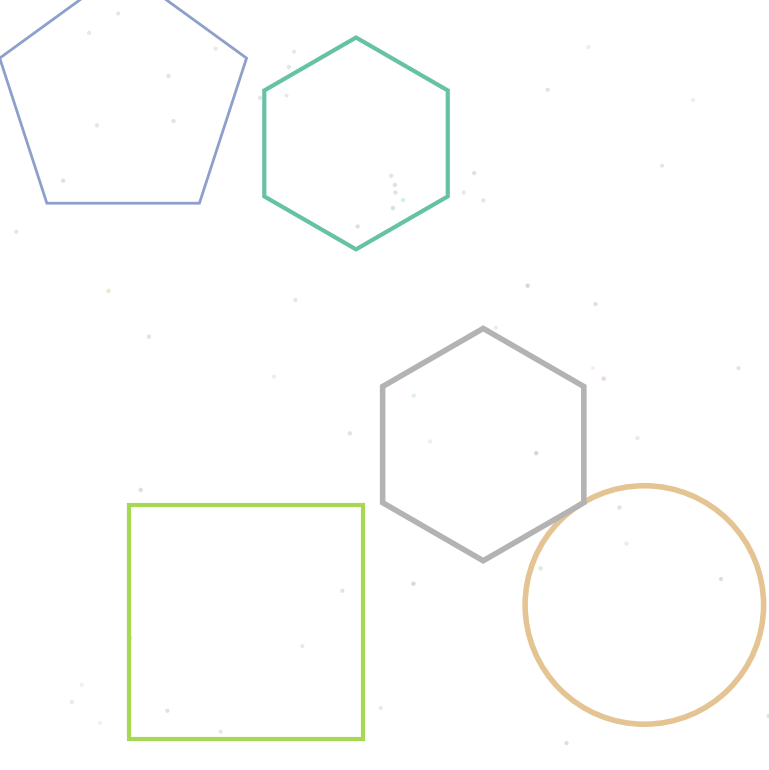[{"shape": "hexagon", "thickness": 1.5, "radius": 0.69, "center": [0.462, 0.814]}, {"shape": "pentagon", "thickness": 1, "radius": 0.84, "center": [0.16, 0.872]}, {"shape": "square", "thickness": 1.5, "radius": 0.76, "center": [0.319, 0.192]}, {"shape": "circle", "thickness": 2, "radius": 0.77, "center": [0.837, 0.214]}, {"shape": "hexagon", "thickness": 2, "radius": 0.75, "center": [0.628, 0.423]}]